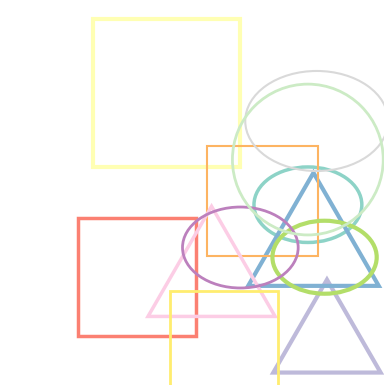[{"shape": "oval", "thickness": 2.5, "radius": 0.7, "center": [0.8, 0.468]}, {"shape": "square", "thickness": 3, "radius": 0.96, "center": [0.433, 0.759]}, {"shape": "triangle", "thickness": 3, "radius": 0.8, "center": [0.849, 0.113]}, {"shape": "square", "thickness": 2.5, "radius": 0.77, "center": [0.357, 0.281]}, {"shape": "triangle", "thickness": 3, "radius": 0.98, "center": [0.814, 0.355]}, {"shape": "square", "thickness": 1.5, "radius": 0.72, "center": [0.681, 0.478]}, {"shape": "oval", "thickness": 3, "radius": 0.68, "center": [0.843, 0.332]}, {"shape": "triangle", "thickness": 2.5, "radius": 0.95, "center": [0.55, 0.273]}, {"shape": "oval", "thickness": 1.5, "radius": 0.93, "center": [0.823, 0.686]}, {"shape": "oval", "thickness": 2, "radius": 0.75, "center": [0.624, 0.357]}, {"shape": "circle", "thickness": 2, "radius": 0.98, "center": [0.8, 0.586]}, {"shape": "square", "thickness": 2, "radius": 0.7, "center": [0.581, 0.104]}]